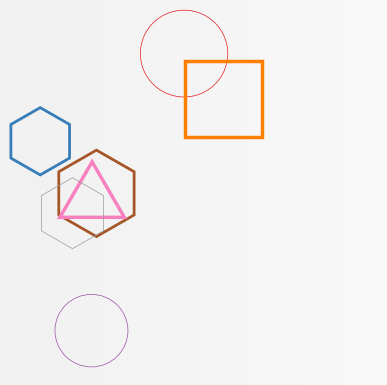[{"shape": "circle", "thickness": 0.5, "radius": 0.56, "center": [0.475, 0.861]}, {"shape": "hexagon", "thickness": 2, "radius": 0.44, "center": [0.104, 0.633]}, {"shape": "circle", "thickness": 0.5, "radius": 0.47, "center": [0.236, 0.141]}, {"shape": "square", "thickness": 2.5, "radius": 0.5, "center": [0.577, 0.744]}, {"shape": "hexagon", "thickness": 2, "radius": 0.56, "center": [0.249, 0.498]}, {"shape": "triangle", "thickness": 2.5, "radius": 0.48, "center": [0.238, 0.484]}, {"shape": "hexagon", "thickness": 0.5, "radius": 0.46, "center": [0.187, 0.446]}]